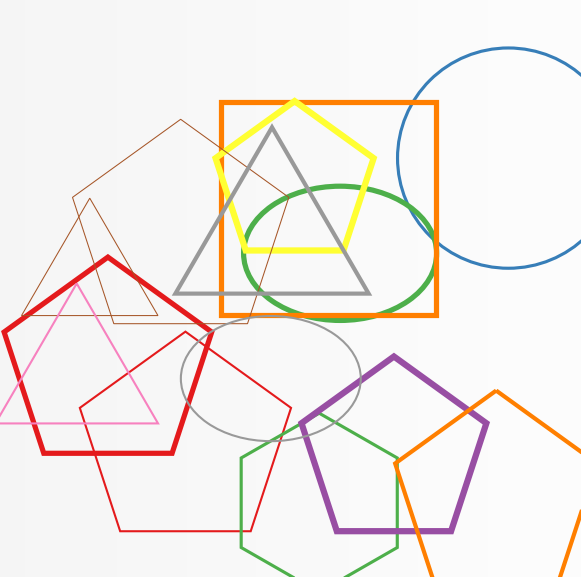[{"shape": "pentagon", "thickness": 1, "radius": 0.96, "center": [0.319, 0.234]}, {"shape": "pentagon", "thickness": 2.5, "radius": 0.94, "center": [0.186, 0.366]}, {"shape": "circle", "thickness": 1.5, "radius": 0.95, "center": [0.875, 0.725]}, {"shape": "oval", "thickness": 2.5, "radius": 0.83, "center": [0.585, 0.56]}, {"shape": "hexagon", "thickness": 1.5, "radius": 0.78, "center": [0.549, 0.129]}, {"shape": "pentagon", "thickness": 3, "radius": 0.84, "center": [0.678, 0.215]}, {"shape": "square", "thickness": 2.5, "radius": 0.92, "center": [0.566, 0.638]}, {"shape": "pentagon", "thickness": 2, "radius": 0.91, "center": [0.854, 0.14]}, {"shape": "pentagon", "thickness": 3, "radius": 0.71, "center": [0.507, 0.681]}, {"shape": "triangle", "thickness": 0.5, "radius": 0.68, "center": [0.154, 0.52]}, {"shape": "pentagon", "thickness": 0.5, "radius": 0.98, "center": [0.311, 0.597]}, {"shape": "triangle", "thickness": 1, "radius": 0.81, "center": [0.132, 0.347]}, {"shape": "triangle", "thickness": 2, "radius": 0.96, "center": [0.468, 0.587]}, {"shape": "oval", "thickness": 1, "radius": 0.77, "center": [0.466, 0.344]}]